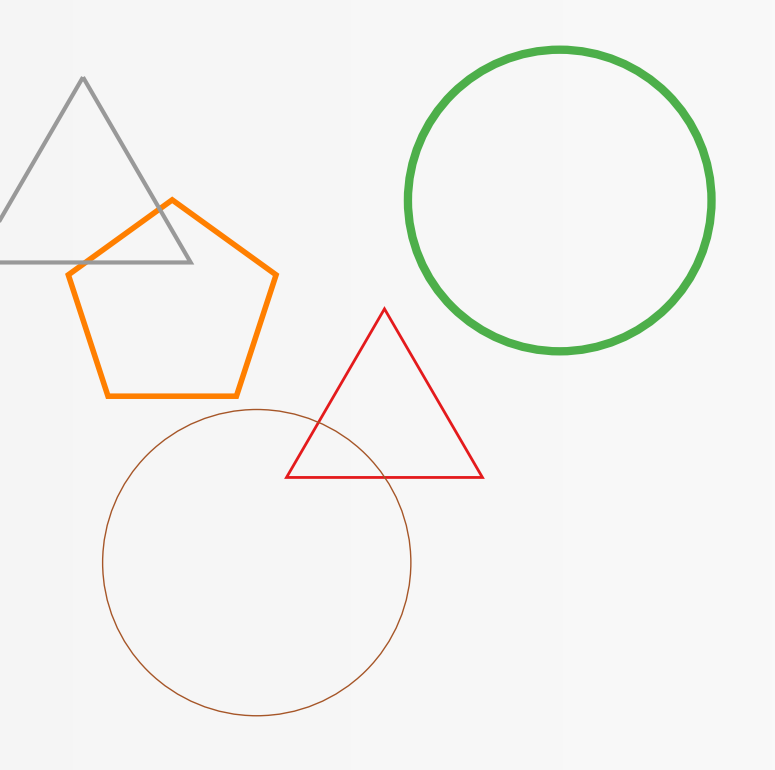[{"shape": "triangle", "thickness": 1, "radius": 0.73, "center": [0.496, 0.453]}, {"shape": "circle", "thickness": 3, "radius": 0.98, "center": [0.722, 0.74]}, {"shape": "pentagon", "thickness": 2, "radius": 0.7, "center": [0.222, 0.599]}, {"shape": "circle", "thickness": 0.5, "radius": 0.99, "center": [0.331, 0.269]}, {"shape": "triangle", "thickness": 1.5, "radius": 0.8, "center": [0.107, 0.739]}]